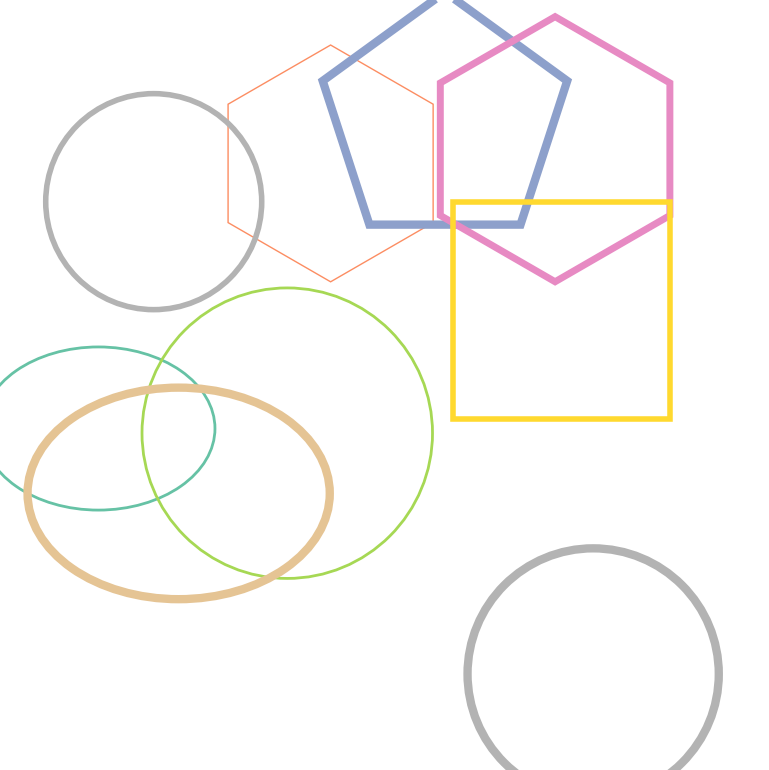[{"shape": "oval", "thickness": 1, "radius": 0.76, "center": [0.128, 0.443]}, {"shape": "hexagon", "thickness": 0.5, "radius": 0.77, "center": [0.429, 0.788]}, {"shape": "pentagon", "thickness": 3, "radius": 0.83, "center": [0.578, 0.843]}, {"shape": "hexagon", "thickness": 2.5, "radius": 0.86, "center": [0.721, 0.806]}, {"shape": "circle", "thickness": 1, "radius": 0.94, "center": [0.373, 0.437]}, {"shape": "square", "thickness": 2, "radius": 0.71, "center": [0.729, 0.597]}, {"shape": "oval", "thickness": 3, "radius": 0.98, "center": [0.232, 0.359]}, {"shape": "circle", "thickness": 2, "radius": 0.7, "center": [0.2, 0.738]}, {"shape": "circle", "thickness": 3, "radius": 0.82, "center": [0.77, 0.125]}]